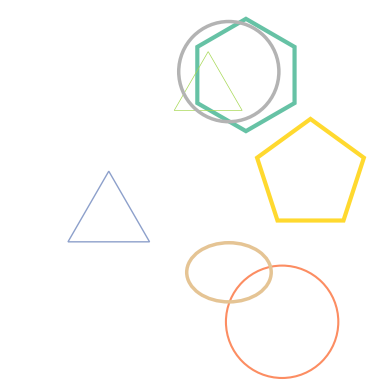[{"shape": "hexagon", "thickness": 3, "radius": 0.73, "center": [0.639, 0.805]}, {"shape": "circle", "thickness": 1.5, "radius": 0.73, "center": [0.733, 0.164]}, {"shape": "triangle", "thickness": 1, "radius": 0.61, "center": [0.283, 0.433]}, {"shape": "triangle", "thickness": 0.5, "radius": 0.51, "center": [0.541, 0.764]}, {"shape": "pentagon", "thickness": 3, "radius": 0.73, "center": [0.806, 0.545]}, {"shape": "oval", "thickness": 2.5, "radius": 0.55, "center": [0.595, 0.293]}, {"shape": "circle", "thickness": 2.5, "radius": 0.65, "center": [0.594, 0.814]}]